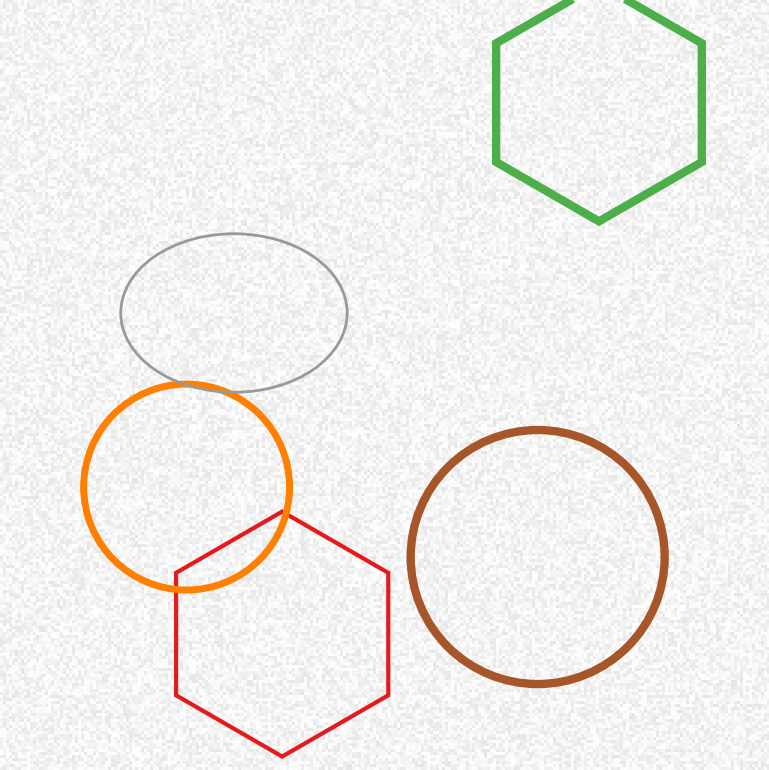[{"shape": "hexagon", "thickness": 1.5, "radius": 0.8, "center": [0.366, 0.177]}, {"shape": "hexagon", "thickness": 3, "radius": 0.77, "center": [0.778, 0.867]}, {"shape": "circle", "thickness": 2.5, "radius": 0.67, "center": [0.242, 0.367]}, {"shape": "circle", "thickness": 3, "radius": 0.82, "center": [0.698, 0.277]}, {"shape": "oval", "thickness": 1, "radius": 0.74, "center": [0.304, 0.594]}]